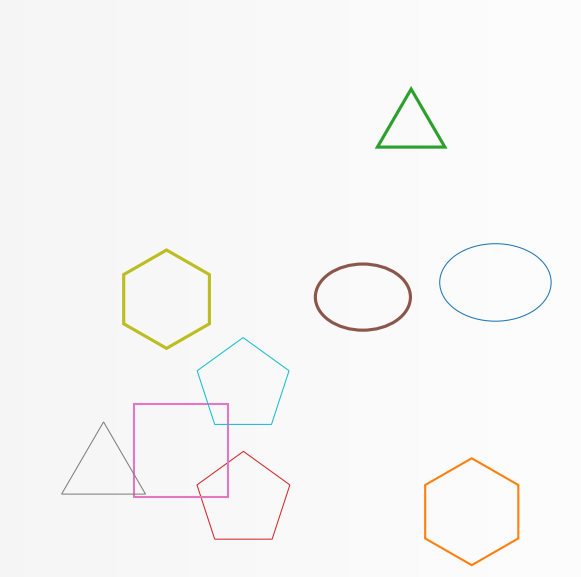[{"shape": "oval", "thickness": 0.5, "radius": 0.48, "center": [0.852, 0.51]}, {"shape": "hexagon", "thickness": 1, "radius": 0.46, "center": [0.812, 0.113]}, {"shape": "triangle", "thickness": 1.5, "radius": 0.33, "center": [0.707, 0.778]}, {"shape": "pentagon", "thickness": 0.5, "radius": 0.42, "center": [0.419, 0.133]}, {"shape": "oval", "thickness": 1.5, "radius": 0.41, "center": [0.624, 0.485]}, {"shape": "square", "thickness": 1, "radius": 0.4, "center": [0.311, 0.219]}, {"shape": "triangle", "thickness": 0.5, "radius": 0.42, "center": [0.178, 0.185]}, {"shape": "hexagon", "thickness": 1.5, "radius": 0.43, "center": [0.287, 0.481]}, {"shape": "pentagon", "thickness": 0.5, "radius": 0.42, "center": [0.418, 0.331]}]